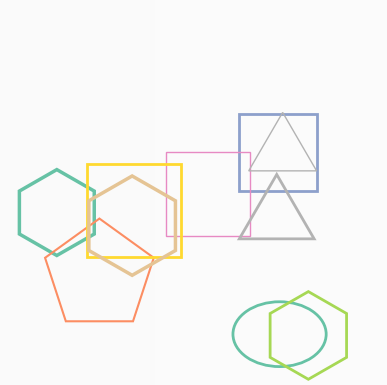[{"shape": "oval", "thickness": 2, "radius": 0.6, "center": [0.721, 0.132]}, {"shape": "hexagon", "thickness": 2.5, "radius": 0.56, "center": [0.147, 0.448]}, {"shape": "pentagon", "thickness": 1.5, "radius": 0.74, "center": [0.257, 0.285]}, {"shape": "square", "thickness": 2, "radius": 0.5, "center": [0.718, 0.604]}, {"shape": "square", "thickness": 1, "radius": 0.54, "center": [0.536, 0.496]}, {"shape": "hexagon", "thickness": 2, "radius": 0.57, "center": [0.796, 0.129]}, {"shape": "square", "thickness": 2, "radius": 0.61, "center": [0.347, 0.453]}, {"shape": "hexagon", "thickness": 2.5, "radius": 0.64, "center": [0.341, 0.414]}, {"shape": "triangle", "thickness": 2, "radius": 0.56, "center": [0.714, 0.435]}, {"shape": "triangle", "thickness": 1, "radius": 0.51, "center": [0.729, 0.607]}]